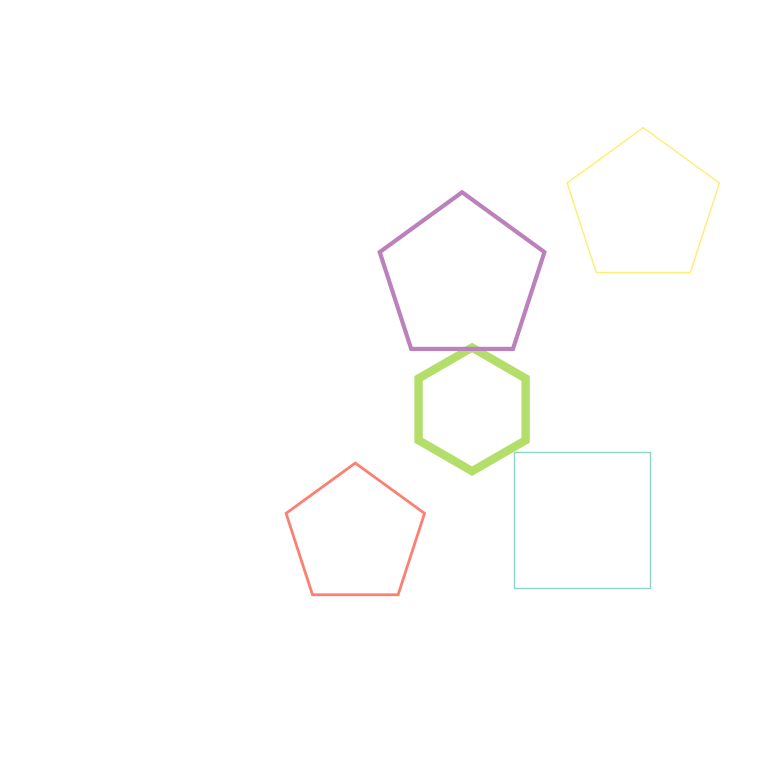[{"shape": "square", "thickness": 0.5, "radius": 0.44, "center": [0.755, 0.324]}, {"shape": "pentagon", "thickness": 1, "radius": 0.47, "center": [0.461, 0.304]}, {"shape": "hexagon", "thickness": 3, "radius": 0.4, "center": [0.613, 0.468]}, {"shape": "pentagon", "thickness": 1.5, "radius": 0.56, "center": [0.6, 0.638]}, {"shape": "pentagon", "thickness": 0.5, "radius": 0.52, "center": [0.835, 0.73]}]